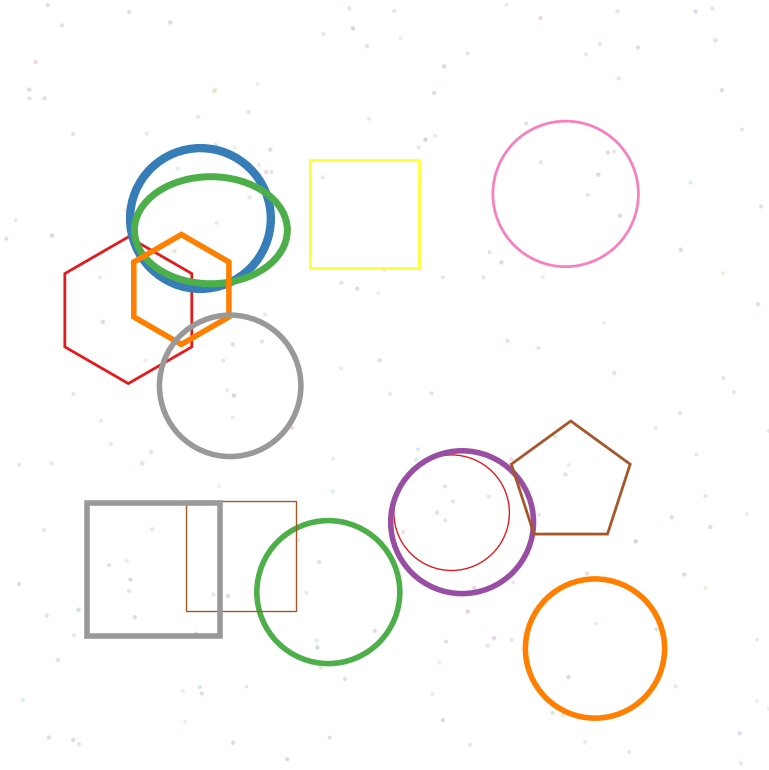[{"shape": "circle", "thickness": 0.5, "radius": 0.38, "center": [0.587, 0.334]}, {"shape": "hexagon", "thickness": 1, "radius": 0.48, "center": [0.167, 0.597]}, {"shape": "circle", "thickness": 3, "radius": 0.46, "center": [0.26, 0.716]}, {"shape": "oval", "thickness": 2.5, "radius": 0.5, "center": [0.274, 0.701]}, {"shape": "circle", "thickness": 2, "radius": 0.46, "center": [0.426, 0.231]}, {"shape": "circle", "thickness": 2, "radius": 0.46, "center": [0.6, 0.322]}, {"shape": "hexagon", "thickness": 2, "radius": 0.36, "center": [0.236, 0.624]}, {"shape": "circle", "thickness": 2, "radius": 0.45, "center": [0.773, 0.158]}, {"shape": "square", "thickness": 1, "radius": 0.35, "center": [0.473, 0.722]}, {"shape": "square", "thickness": 0.5, "radius": 0.36, "center": [0.313, 0.278]}, {"shape": "pentagon", "thickness": 1, "radius": 0.41, "center": [0.741, 0.372]}, {"shape": "circle", "thickness": 1, "radius": 0.47, "center": [0.735, 0.748]}, {"shape": "circle", "thickness": 2, "radius": 0.46, "center": [0.299, 0.499]}, {"shape": "square", "thickness": 2, "radius": 0.43, "center": [0.2, 0.261]}]